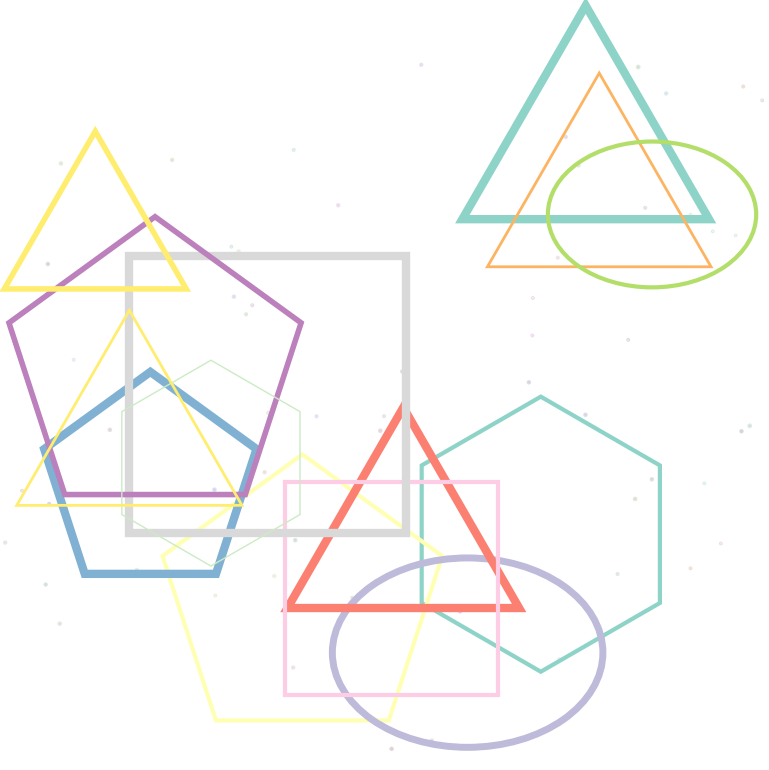[{"shape": "hexagon", "thickness": 1.5, "radius": 0.89, "center": [0.702, 0.306]}, {"shape": "triangle", "thickness": 3, "radius": 0.92, "center": [0.761, 0.808]}, {"shape": "pentagon", "thickness": 1.5, "radius": 0.95, "center": [0.393, 0.219]}, {"shape": "oval", "thickness": 2.5, "radius": 0.88, "center": [0.607, 0.152]}, {"shape": "triangle", "thickness": 3, "radius": 0.87, "center": [0.524, 0.297]}, {"shape": "pentagon", "thickness": 3, "radius": 0.72, "center": [0.195, 0.372]}, {"shape": "triangle", "thickness": 1, "radius": 0.84, "center": [0.778, 0.737]}, {"shape": "oval", "thickness": 1.5, "radius": 0.68, "center": [0.847, 0.722]}, {"shape": "square", "thickness": 1.5, "radius": 0.69, "center": [0.509, 0.236]}, {"shape": "square", "thickness": 3, "radius": 0.9, "center": [0.347, 0.488]}, {"shape": "pentagon", "thickness": 2, "radius": 1.0, "center": [0.201, 0.519]}, {"shape": "hexagon", "thickness": 0.5, "radius": 0.67, "center": [0.274, 0.399]}, {"shape": "triangle", "thickness": 1, "radius": 0.84, "center": [0.168, 0.428]}, {"shape": "triangle", "thickness": 2, "radius": 0.68, "center": [0.124, 0.693]}]